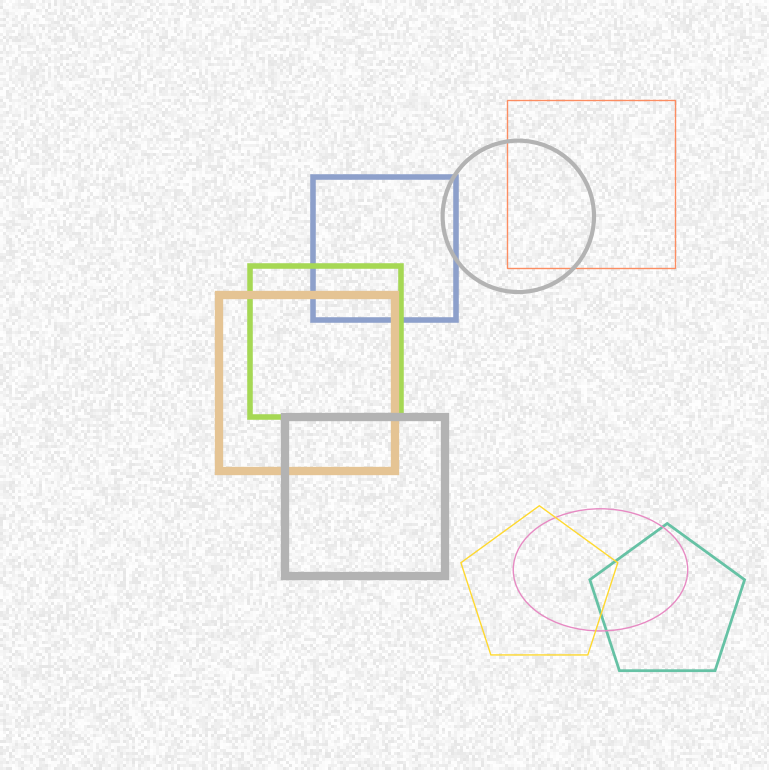[{"shape": "pentagon", "thickness": 1, "radius": 0.53, "center": [0.867, 0.214]}, {"shape": "square", "thickness": 0.5, "radius": 0.55, "center": [0.767, 0.761]}, {"shape": "square", "thickness": 2, "radius": 0.46, "center": [0.499, 0.677]}, {"shape": "oval", "thickness": 0.5, "radius": 0.57, "center": [0.78, 0.26]}, {"shape": "square", "thickness": 2, "radius": 0.49, "center": [0.423, 0.556]}, {"shape": "pentagon", "thickness": 0.5, "radius": 0.54, "center": [0.7, 0.236]}, {"shape": "square", "thickness": 3, "radius": 0.57, "center": [0.399, 0.503]}, {"shape": "circle", "thickness": 1.5, "radius": 0.49, "center": [0.673, 0.719]}, {"shape": "square", "thickness": 3, "radius": 0.52, "center": [0.474, 0.355]}]